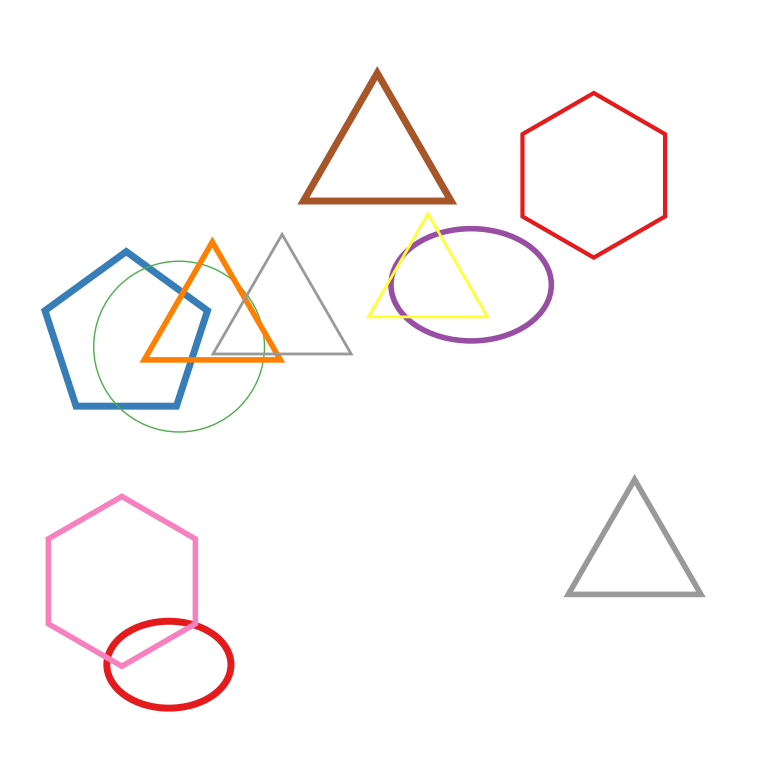[{"shape": "hexagon", "thickness": 1.5, "radius": 0.53, "center": [0.771, 0.772]}, {"shape": "oval", "thickness": 2.5, "radius": 0.4, "center": [0.219, 0.137]}, {"shape": "pentagon", "thickness": 2.5, "radius": 0.55, "center": [0.164, 0.562]}, {"shape": "circle", "thickness": 0.5, "radius": 0.55, "center": [0.233, 0.55]}, {"shape": "oval", "thickness": 2, "radius": 0.52, "center": [0.612, 0.63]}, {"shape": "triangle", "thickness": 2, "radius": 0.51, "center": [0.276, 0.584]}, {"shape": "triangle", "thickness": 1, "radius": 0.45, "center": [0.556, 0.633]}, {"shape": "triangle", "thickness": 2.5, "radius": 0.55, "center": [0.49, 0.794]}, {"shape": "hexagon", "thickness": 2, "radius": 0.55, "center": [0.158, 0.245]}, {"shape": "triangle", "thickness": 2, "radius": 0.5, "center": [0.824, 0.278]}, {"shape": "triangle", "thickness": 1, "radius": 0.52, "center": [0.366, 0.592]}]